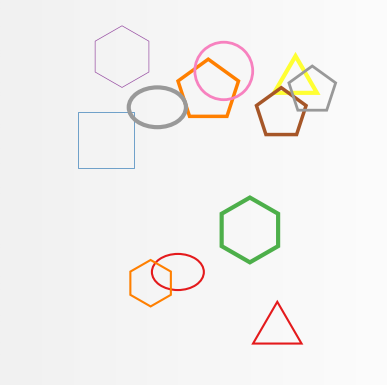[{"shape": "triangle", "thickness": 1.5, "radius": 0.36, "center": [0.716, 0.144]}, {"shape": "oval", "thickness": 1.5, "radius": 0.34, "center": [0.459, 0.294]}, {"shape": "square", "thickness": 0.5, "radius": 0.36, "center": [0.273, 0.636]}, {"shape": "hexagon", "thickness": 3, "radius": 0.42, "center": [0.645, 0.403]}, {"shape": "hexagon", "thickness": 0.5, "radius": 0.4, "center": [0.315, 0.853]}, {"shape": "pentagon", "thickness": 2.5, "radius": 0.41, "center": [0.537, 0.764]}, {"shape": "hexagon", "thickness": 1.5, "radius": 0.3, "center": [0.389, 0.264]}, {"shape": "triangle", "thickness": 3, "radius": 0.32, "center": [0.763, 0.791]}, {"shape": "pentagon", "thickness": 2.5, "radius": 0.34, "center": [0.726, 0.705]}, {"shape": "circle", "thickness": 2, "radius": 0.37, "center": [0.578, 0.816]}, {"shape": "oval", "thickness": 3, "radius": 0.37, "center": [0.406, 0.721]}, {"shape": "pentagon", "thickness": 2, "radius": 0.32, "center": [0.806, 0.765]}]